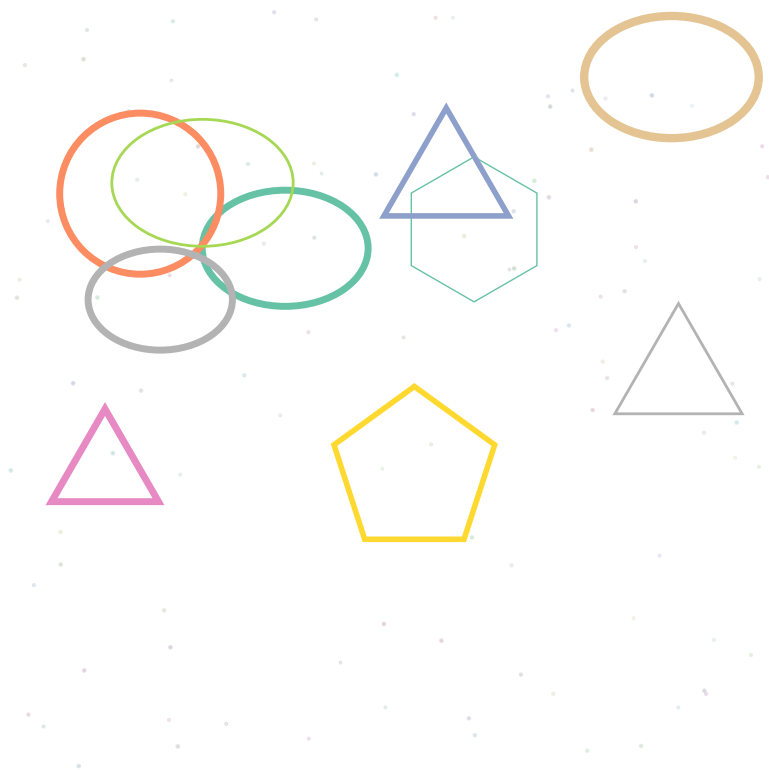[{"shape": "oval", "thickness": 2.5, "radius": 0.54, "center": [0.37, 0.678]}, {"shape": "hexagon", "thickness": 0.5, "radius": 0.47, "center": [0.616, 0.702]}, {"shape": "circle", "thickness": 2.5, "radius": 0.52, "center": [0.182, 0.748]}, {"shape": "triangle", "thickness": 2, "radius": 0.47, "center": [0.58, 0.766]}, {"shape": "triangle", "thickness": 2.5, "radius": 0.4, "center": [0.136, 0.389]}, {"shape": "oval", "thickness": 1, "radius": 0.59, "center": [0.263, 0.763]}, {"shape": "pentagon", "thickness": 2, "radius": 0.55, "center": [0.538, 0.388]}, {"shape": "oval", "thickness": 3, "radius": 0.57, "center": [0.872, 0.9]}, {"shape": "triangle", "thickness": 1, "radius": 0.48, "center": [0.881, 0.51]}, {"shape": "oval", "thickness": 2.5, "radius": 0.47, "center": [0.208, 0.611]}]